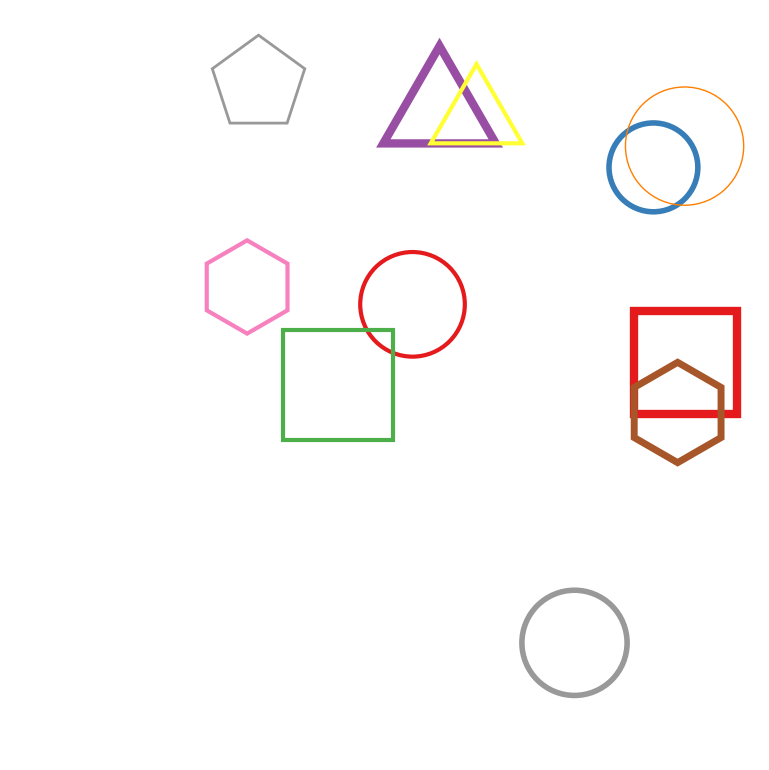[{"shape": "circle", "thickness": 1.5, "radius": 0.34, "center": [0.536, 0.605]}, {"shape": "square", "thickness": 3, "radius": 0.33, "center": [0.89, 0.53]}, {"shape": "circle", "thickness": 2, "radius": 0.29, "center": [0.849, 0.783]}, {"shape": "square", "thickness": 1.5, "radius": 0.36, "center": [0.439, 0.501]}, {"shape": "triangle", "thickness": 3, "radius": 0.42, "center": [0.571, 0.856]}, {"shape": "circle", "thickness": 0.5, "radius": 0.38, "center": [0.889, 0.81]}, {"shape": "triangle", "thickness": 1.5, "radius": 0.34, "center": [0.619, 0.848]}, {"shape": "hexagon", "thickness": 2.5, "radius": 0.33, "center": [0.88, 0.464]}, {"shape": "hexagon", "thickness": 1.5, "radius": 0.3, "center": [0.321, 0.627]}, {"shape": "pentagon", "thickness": 1, "radius": 0.32, "center": [0.336, 0.891]}, {"shape": "circle", "thickness": 2, "radius": 0.34, "center": [0.746, 0.165]}]